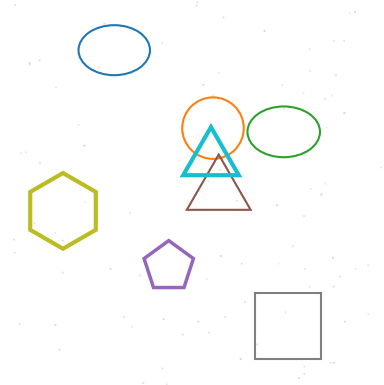[{"shape": "oval", "thickness": 1.5, "radius": 0.46, "center": [0.297, 0.87]}, {"shape": "circle", "thickness": 1.5, "radius": 0.4, "center": [0.553, 0.667]}, {"shape": "oval", "thickness": 1.5, "radius": 0.47, "center": [0.737, 0.658]}, {"shape": "pentagon", "thickness": 2.5, "radius": 0.34, "center": [0.438, 0.308]}, {"shape": "triangle", "thickness": 1.5, "radius": 0.48, "center": [0.568, 0.503]}, {"shape": "square", "thickness": 1.5, "radius": 0.43, "center": [0.747, 0.154]}, {"shape": "hexagon", "thickness": 3, "radius": 0.49, "center": [0.164, 0.452]}, {"shape": "triangle", "thickness": 3, "radius": 0.42, "center": [0.548, 0.587]}]